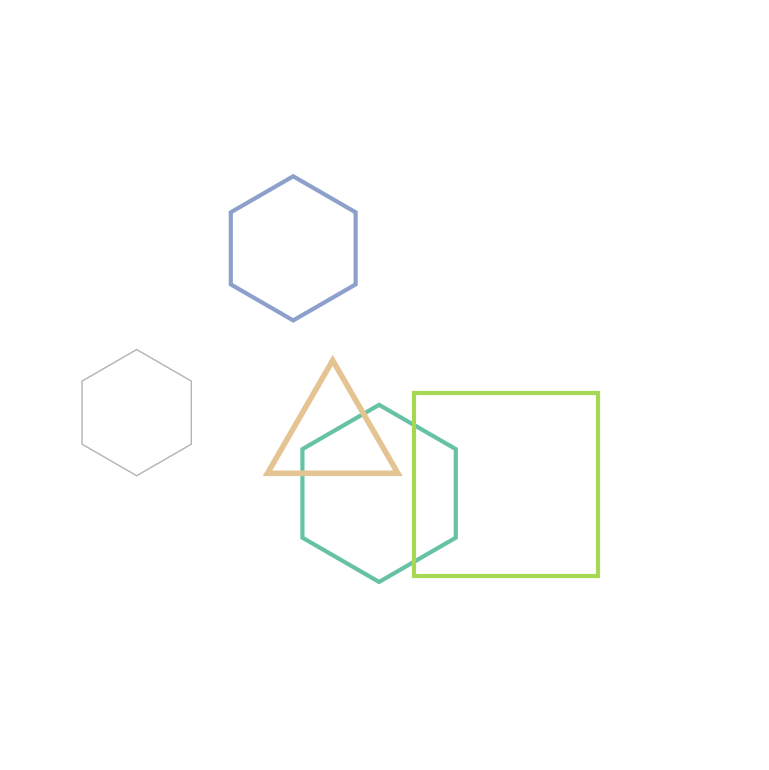[{"shape": "hexagon", "thickness": 1.5, "radius": 0.57, "center": [0.492, 0.359]}, {"shape": "hexagon", "thickness": 1.5, "radius": 0.47, "center": [0.381, 0.677]}, {"shape": "square", "thickness": 1.5, "radius": 0.6, "center": [0.657, 0.371]}, {"shape": "triangle", "thickness": 2, "radius": 0.49, "center": [0.432, 0.434]}, {"shape": "hexagon", "thickness": 0.5, "radius": 0.41, "center": [0.178, 0.464]}]